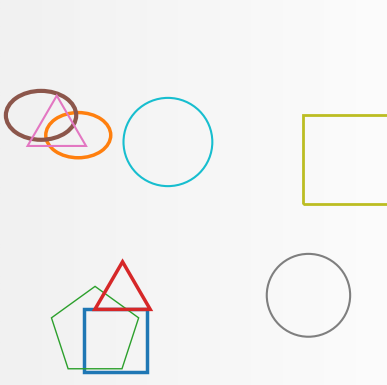[{"shape": "square", "thickness": 2.5, "radius": 0.41, "center": [0.298, 0.116]}, {"shape": "oval", "thickness": 2.5, "radius": 0.42, "center": [0.202, 0.649]}, {"shape": "pentagon", "thickness": 1, "radius": 0.59, "center": [0.245, 0.138]}, {"shape": "triangle", "thickness": 2.5, "radius": 0.41, "center": [0.316, 0.238]}, {"shape": "oval", "thickness": 3, "radius": 0.45, "center": [0.106, 0.7]}, {"shape": "triangle", "thickness": 1.5, "radius": 0.44, "center": [0.147, 0.664]}, {"shape": "circle", "thickness": 1.5, "radius": 0.54, "center": [0.796, 0.233]}, {"shape": "square", "thickness": 2, "radius": 0.58, "center": [0.898, 0.585]}, {"shape": "circle", "thickness": 1.5, "radius": 0.57, "center": [0.433, 0.631]}]